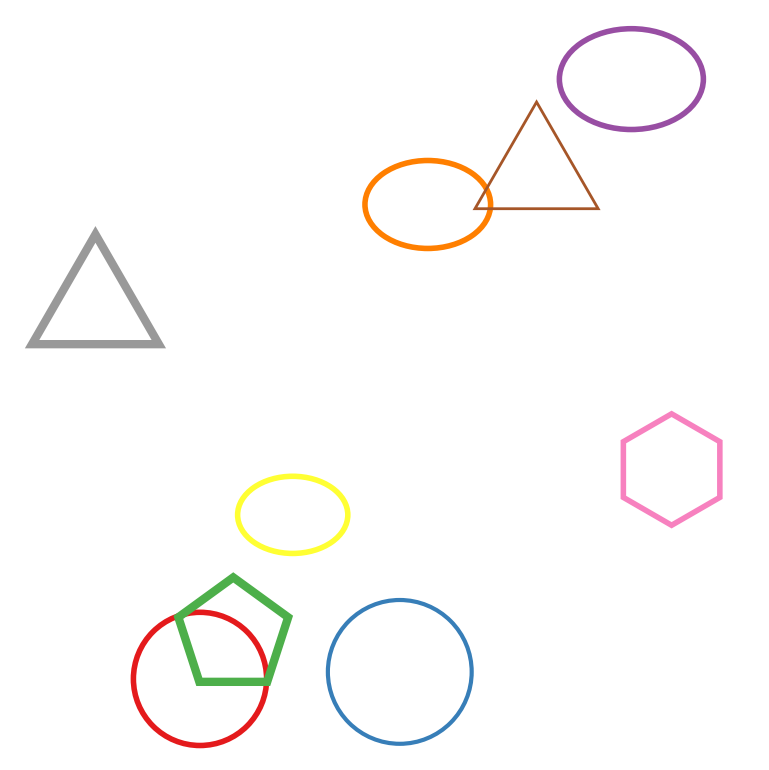[{"shape": "circle", "thickness": 2, "radius": 0.43, "center": [0.26, 0.118]}, {"shape": "circle", "thickness": 1.5, "radius": 0.47, "center": [0.519, 0.127]}, {"shape": "pentagon", "thickness": 3, "radius": 0.37, "center": [0.303, 0.175]}, {"shape": "oval", "thickness": 2, "radius": 0.47, "center": [0.82, 0.897]}, {"shape": "oval", "thickness": 2, "radius": 0.41, "center": [0.556, 0.734]}, {"shape": "oval", "thickness": 2, "radius": 0.36, "center": [0.38, 0.331]}, {"shape": "triangle", "thickness": 1, "radius": 0.46, "center": [0.697, 0.775]}, {"shape": "hexagon", "thickness": 2, "radius": 0.36, "center": [0.872, 0.39]}, {"shape": "triangle", "thickness": 3, "radius": 0.48, "center": [0.124, 0.601]}]